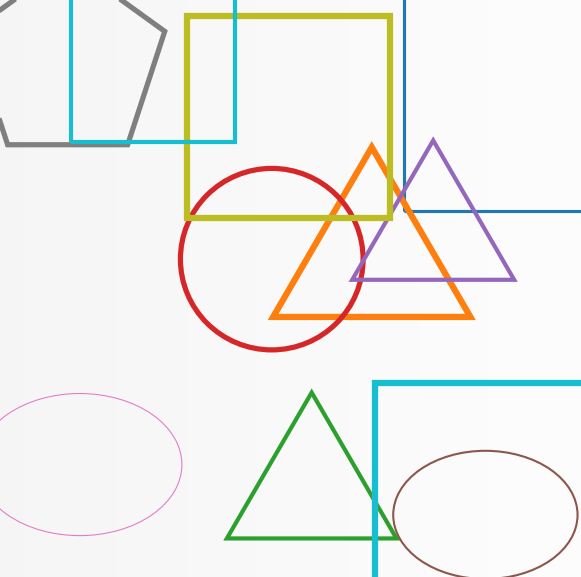[{"shape": "square", "thickness": 1.5, "radius": 0.93, "center": [0.882, 0.82]}, {"shape": "triangle", "thickness": 3, "radius": 0.98, "center": [0.64, 0.548]}, {"shape": "triangle", "thickness": 2, "radius": 0.84, "center": [0.536, 0.151]}, {"shape": "circle", "thickness": 2.5, "radius": 0.79, "center": [0.468, 0.55]}, {"shape": "triangle", "thickness": 2, "radius": 0.8, "center": [0.745, 0.595]}, {"shape": "oval", "thickness": 1, "radius": 0.79, "center": [0.835, 0.108]}, {"shape": "oval", "thickness": 0.5, "radius": 0.88, "center": [0.137, 0.195]}, {"shape": "pentagon", "thickness": 2.5, "radius": 0.88, "center": [0.116, 0.891]}, {"shape": "square", "thickness": 3, "radius": 0.87, "center": [0.497, 0.796]}, {"shape": "square", "thickness": 2, "radius": 0.71, "center": [0.264, 0.894]}, {"shape": "square", "thickness": 3, "radius": 0.97, "center": [0.84, 0.143]}]